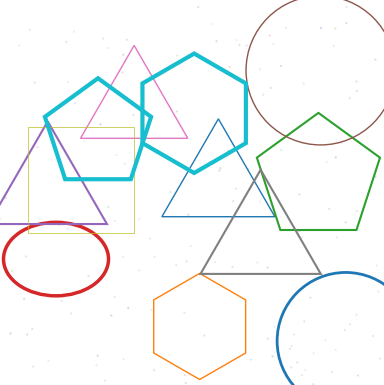[{"shape": "circle", "thickness": 2, "radius": 0.89, "center": [0.898, 0.114]}, {"shape": "triangle", "thickness": 1, "radius": 0.85, "center": [0.567, 0.522]}, {"shape": "hexagon", "thickness": 1, "radius": 0.69, "center": [0.519, 0.152]}, {"shape": "pentagon", "thickness": 1.5, "radius": 0.84, "center": [0.827, 0.539]}, {"shape": "oval", "thickness": 2.5, "radius": 0.68, "center": [0.145, 0.327]}, {"shape": "triangle", "thickness": 1.5, "radius": 0.89, "center": [0.124, 0.507]}, {"shape": "circle", "thickness": 1, "radius": 0.97, "center": [0.833, 0.817]}, {"shape": "triangle", "thickness": 1, "radius": 0.8, "center": [0.348, 0.721]}, {"shape": "triangle", "thickness": 1.5, "radius": 0.9, "center": [0.677, 0.379]}, {"shape": "square", "thickness": 0.5, "radius": 0.69, "center": [0.21, 0.533]}, {"shape": "pentagon", "thickness": 3, "radius": 0.72, "center": [0.255, 0.652]}, {"shape": "hexagon", "thickness": 3, "radius": 0.78, "center": [0.504, 0.706]}]